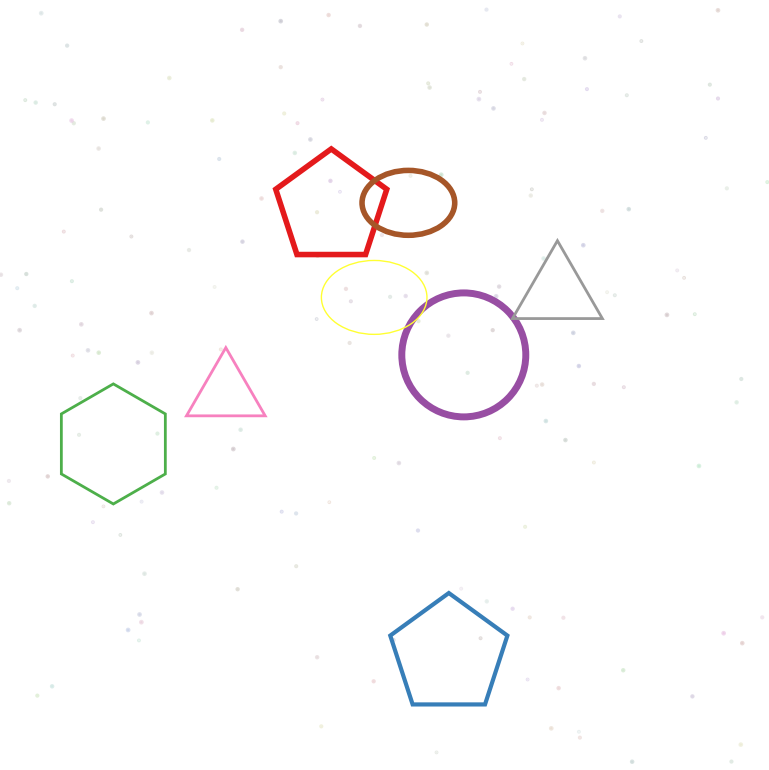[{"shape": "pentagon", "thickness": 2, "radius": 0.38, "center": [0.43, 0.731]}, {"shape": "pentagon", "thickness": 1.5, "radius": 0.4, "center": [0.583, 0.15]}, {"shape": "hexagon", "thickness": 1, "radius": 0.39, "center": [0.147, 0.423]}, {"shape": "circle", "thickness": 2.5, "radius": 0.4, "center": [0.602, 0.539]}, {"shape": "oval", "thickness": 0.5, "radius": 0.34, "center": [0.486, 0.614]}, {"shape": "oval", "thickness": 2, "radius": 0.3, "center": [0.53, 0.737]}, {"shape": "triangle", "thickness": 1, "radius": 0.3, "center": [0.293, 0.489]}, {"shape": "triangle", "thickness": 1, "radius": 0.34, "center": [0.724, 0.62]}]